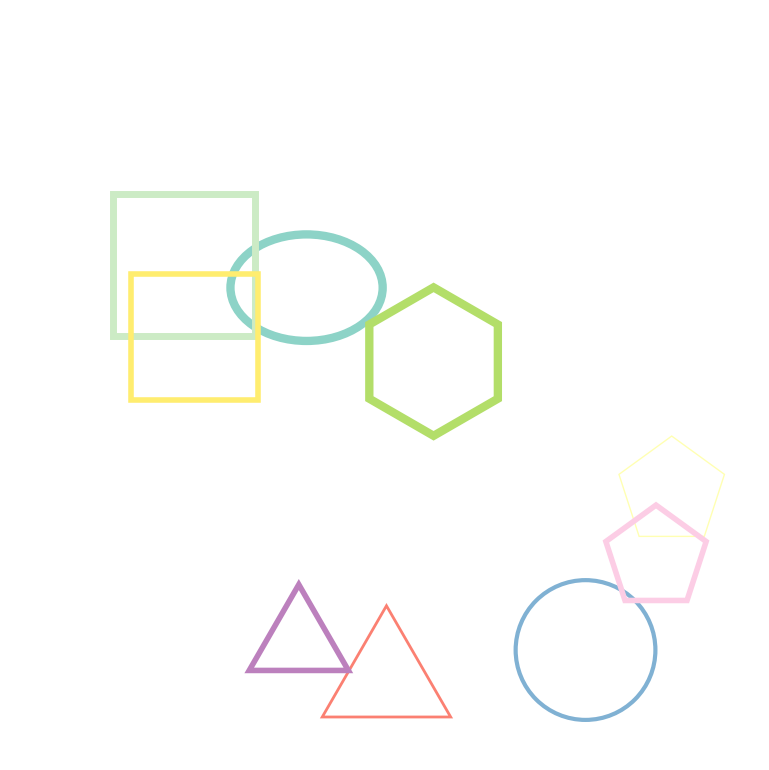[{"shape": "oval", "thickness": 3, "radius": 0.49, "center": [0.398, 0.626]}, {"shape": "pentagon", "thickness": 0.5, "radius": 0.36, "center": [0.872, 0.362]}, {"shape": "triangle", "thickness": 1, "radius": 0.48, "center": [0.502, 0.117]}, {"shape": "circle", "thickness": 1.5, "radius": 0.45, "center": [0.76, 0.156]}, {"shape": "hexagon", "thickness": 3, "radius": 0.48, "center": [0.563, 0.53]}, {"shape": "pentagon", "thickness": 2, "radius": 0.34, "center": [0.852, 0.276]}, {"shape": "triangle", "thickness": 2, "radius": 0.37, "center": [0.388, 0.166]}, {"shape": "square", "thickness": 2.5, "radius": 0.46, "center": [0.239, 0.655]}, {"shape": "square", "thickness": 2, "radius": 0.41, "center": [0.253, 0.562]}]